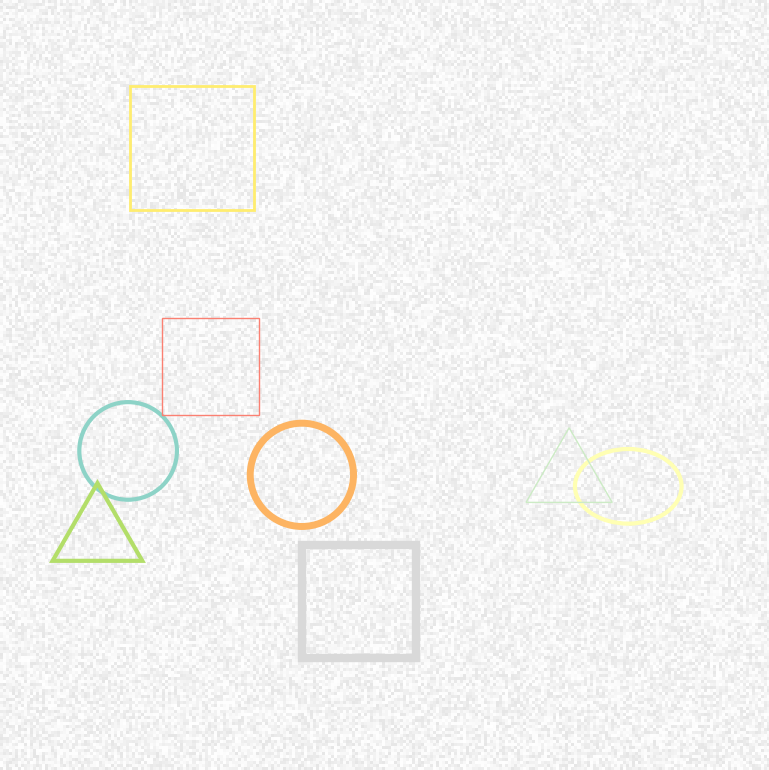[{"shape": "circle", "thickness": 1.5, "radius": 0.32, "center": [0.166, 0.414]}, {"shape": "oval", "thickness": 1.5, "radius": 0.35, "center": [0.816, 0.368]}, {"shape": "square", "thickness": 0.5, "radius": 0.32, "center": [0.274, 0.524]}, {"shape": "circle", "thickness": 2.5, "radius": 0.34, "center": [0.392, 0.383]}, {"shape": "triangle", "thickness": 1.5, "radius": 0.34, "center": [0.127, 0.305]}, {"shape": "square", "thickness": 3, "radius": 0.37, "center": [0.466, 0.219]}, {"shape": "triangle", "thickness": 0.5, "radius": 0.32, "center": [0.739, 0.38]}, {"shape": "square", "thickness": 1, "radius": 0.4, "center": [0.249, 0.808]}]